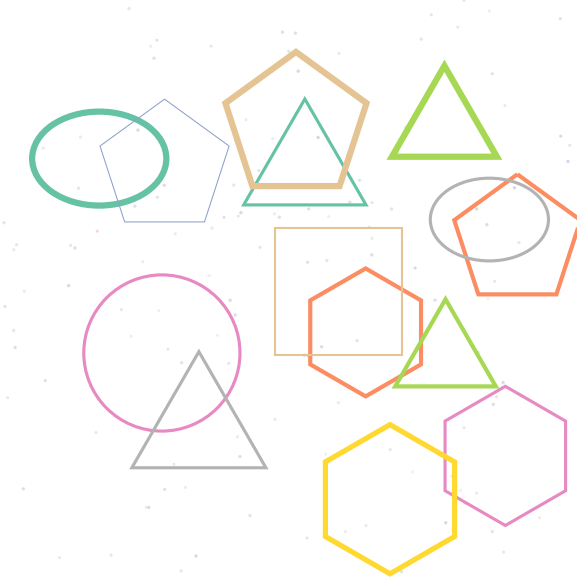[{"shape": "triangle", "thickness": 1.5, "radius": 0.61, "center": [0.528, 0.705]}, {"shape": "oval", "thickness": 3, "radius": 0.58, "center": [0.172, 0.725]}, {"shape": "hexagon", "thickness": 2, "radius": 0.55, "center": [0.633, 0.424]}, {"shape": "pentagon", "thickness": 2, "radius": 0.57, "center": [0.896, 0.582]}, {"shape": "pentagon", "thickness": 0.5, "radius": 0.59, "center": [0.285, 0.71]}, {"shape": "circle", "thickness": 1.5, "radius": 0.68, "center": [0.28, 0.388]}, {"shape": "hexagon", "thickness": 1.5, "radius": 0.6, "center": [0.875, 0.21]}, {"shape": "triangle", "thickness": 3, "radius": 0.52, "center": [0.77, 0.78]}, {"shape": "triangle", "thickness": 2, "radius": 0.5, "center": [0.771, 0.38]}, {"shape": "hexagon", "thickness": 2.5, "radius": 0.65, "center": [0.675, 0.135]}, {"shape": "pentagon", "thickness": 3, "radius": 0.64, "center": [0.512, 0.781]}, {"shape": "square", "thickness": 1, "radius": 0.55, "center": [0.586, 0.495]}, {"shape": "triangle", "thickness": 1.5, "radius": 0.67, "center": [0.344, 0.256]}, {"shape": "oval", "thickness": 1.5, "radius": 0.51, "center": [0.847, 0.619]}]